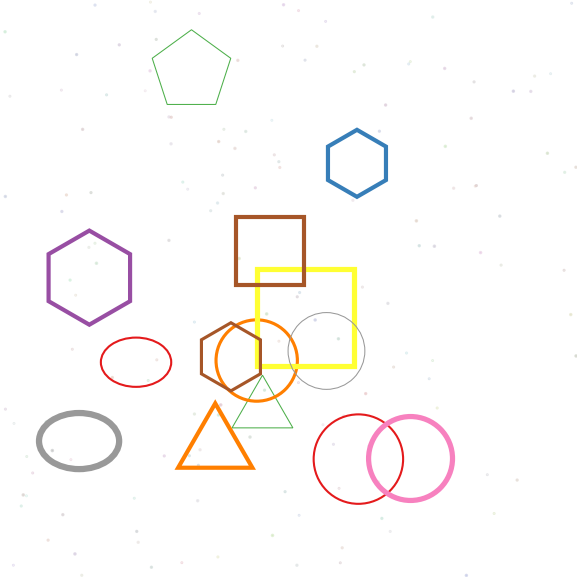[{"shape": "circle", "thickness": 1, "radius": 0.39, "center": [0.621, 0.204]}, {"shape": "oval", "thickness": 1, "radius": 0.3, "center": [0.236, 0.372]}, {"shape": "hexagon", "thickness": 2, "radius": 0.29, "center": [0.618, 0.716]}, {"shape": "triangle", "thickness": 0.5, "radius": 0.3, "center": [0.455, 0.289]}, {"shape": "pentagon", "thickness": 0.5, "radius": 0.36, "center": [0.332, 0.876]}, {"shape": "hexagon", "thickness": 2, "radius": 0.41, "center": [0.155, 0.518]}, {"shape": "circle", "thickness": 1.5, "radius": 0.35, "center": [0.445, 0.375]}, {"shape": "triangle", "thickness": 2, "radius": 0.37, "center": [0.373, 0.226]}, {"shape": "square", "thickness": 2.5, "radius": 0.42, "center": [0.528, 0.449]}, {"shape": "square", "thickness": 2, "radius": 0.29, "center": [0.467, 0.564]}, {"shape": "hexagon", "thickness": 1.5, "radius": 0.29, "center": [0.4, 0.381]}, {"shape": "circle", "thickness": 2.5, "radius": 0.36, "center": [0.711, 0.205]}, {"shape": "circle", "thickness": 0.5, "radius": 0.33, "center": [0.565, 0.391]}, {"shape": "oval", "thickness": 3, "radius": 0.35, "center": [0.137, 0.235]}]